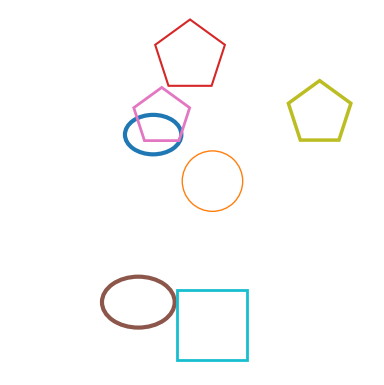[{"shape": "oval", "thickness": 3, "radius": 0.37, "center": [0.398, 0.65]}, {"shape": "circle", "thickness": 1, "radius": 0.39, "center": [0.552, 0.53]}, {"shape": "pentagon", "thickness": 1.5, "radius": 0.48, "center": [0.494, 0.854]}, {"shape": "oval", "thickness": 3, "radius": 0.47, "center": [0.359, 0.215]}, {"shape": "pentagon", "thickness": 2, "radius": 0.38, "center": [0.42, 0.697]}, {"shape": "pentagon", "thickness": 2.5, "radius": 0.43, "center": [0.83, 0.705]}, {"shape": "square", "thickness": 2, "radius": 0.45, "center": [0.552, 0.155]}]